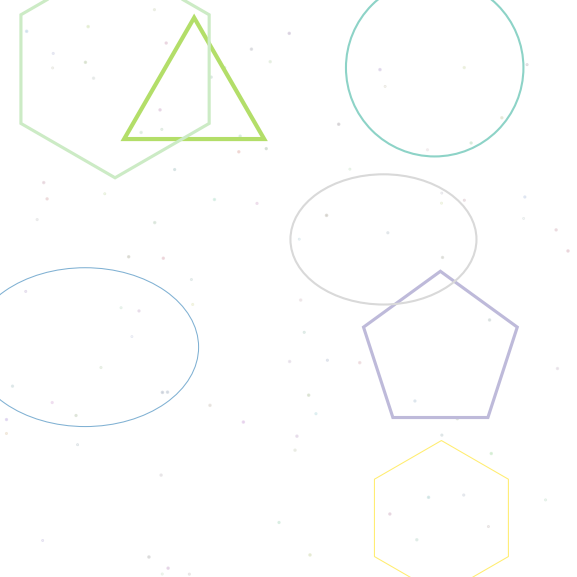[{"shape": "circle", "thickness": 1, "radius": 0.77, "center": [0.753, 0.882]}, {"shape": "pentagon", "thickness": 1.5, "radius": 0.7, "center": [0.763, 0.389]}, {"shape": "oval", "thickness": 0.5, "radius": 0.98, "center": [0.147, 0.398]}, {"shape": "triangle", "thickness": 2, "radius": 0.7, "center": [0.336, 0.828]}, {"shape": "oval", "thickness": 1, "radius": 0.81, "center": [0.664, 0.585]}, {"shape": "hexagon", "thickness": 1.5, "radius": 0.94, "center": [0.199, 0.879]}, {"shape": "hexagon", "thickness": 0.5, "radius": 0.67, "center": [0.764, 0.102]}]